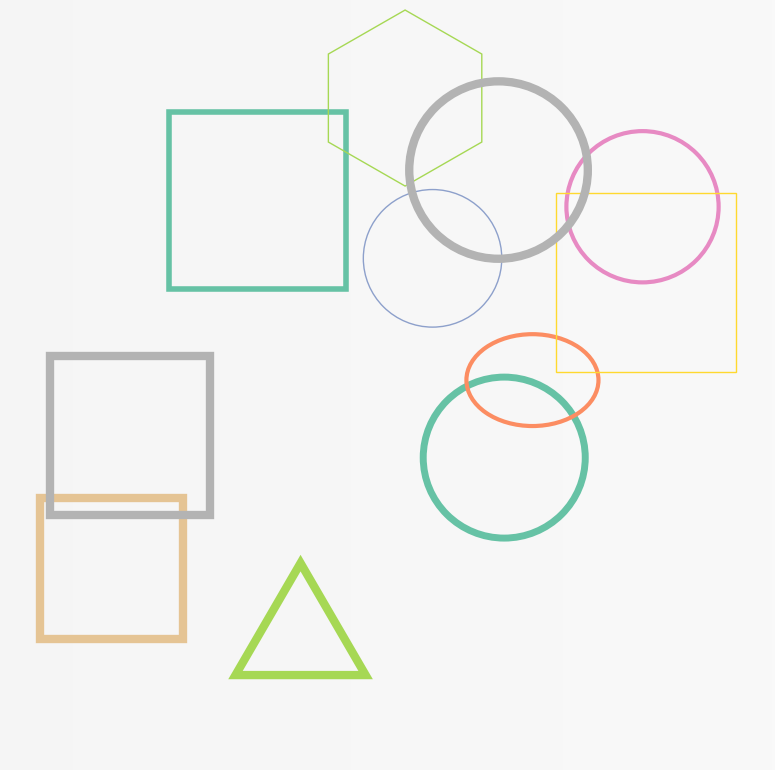[{"shape": "square", "thickness": 2, "radius": 0.57, "center": [0.332, 0.74]}, {"shape": "circle", "thickness": 2.5, "radius": 0.52, "center": [0.651, 0.406]}, {"shape": "oval", "thickness": 1.5, "radius": 0.43, "center": [0.687, 0.506]}, {"shape": "circle", "thickness": 0.5, "radius": 0.45, "center": [0.558, 0.664]}, {"shape": "circle", "thickness": 1.5, "radius": 0.49, "center": [0.829, 0.731]}, {"shape": "triangle", "thickness": 3, "radius": 0.48, "center": [0.388, 0.172]}, {"shape": "hexagon", "thickness": 0.5, "radius": 0.57, "center": [0.523, 0.873]}, {"shape": "square", "thickness": 0.5, "radius": 0.58, "center": [0.834, 0.633]}, {"shape": "square", "thickness": 3, "radius": 0.46, "center": [0.144, 0.261]}, {"shape": "circle", "thickness": 3, "radius": 0.58, "center": [0.643, 0.779]}, {"shape": "square", "thickness": 3, "radius": 0.52, "center": [0.168, 0.435]}]